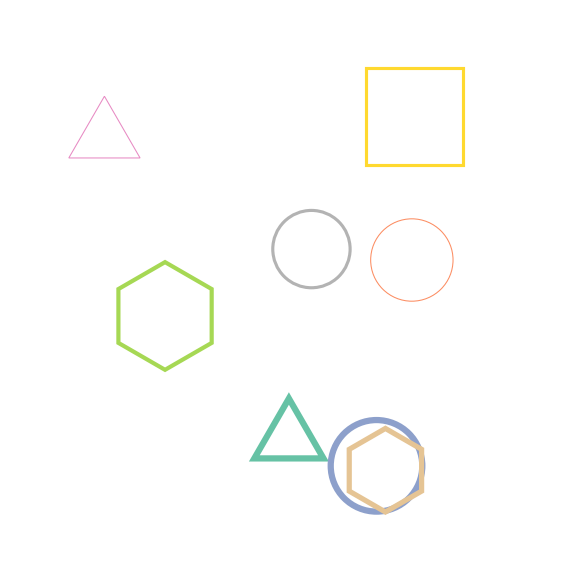[{"shape": "triangle", "thickness": 3, "radius": 0.35, "center": [0.5, 0.24]}, {"shape": "circle", "thickness": 0.5, "radius": 0.36, "center": [0.713, 0.549]}, {"shape": "circle", "thickness": 3, "radius": 0.4, "center": [0.652, 0.193]}, {"shape": "triangle", "thickness": 0.5, "radius": 0.36, "center": [0.181, 0.761]}, {"shape": "hexagon", "thickness": 2, "radius": 0.47, "center": [0.286, 0.452]}, {"shape": "square", "thickness": 1.5, "radius": 0.42, "center": [0.718, 0.798]}, {"shape": "hexagon", "thickness": 2.5, "radius": 0.36, "center": [0.667, 0.185]}, {"shape": "circle", "thickness": 1.5, "radius": 0.33, "center": [0.539, 0.568]}]